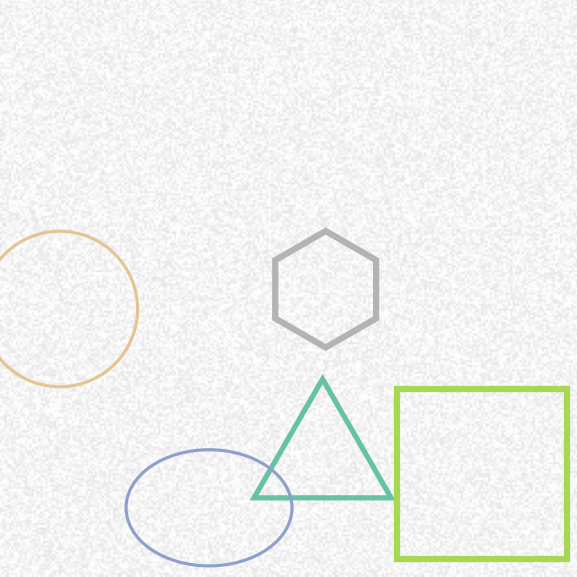[{"shape": "triangle", "thickness": 2.5, "radius": 0.69, "center": [0.559, 0.206]}, {"shape": "oval", "thickness": 1.5, "radius": 0.72, "center": [0.362, 0.12]}, {"shape": "square", "thickness": 3, "radius": 0.73, "center": [0.835, 0.178]}, {"shape": "circle", "thickness": 1.5, "radius": 0.67, "center": [0.104, 0.464]}, {"shape": "hexagon", "thickness": 3, "radius": 0.5, "center": [0.564, 0.498]}]